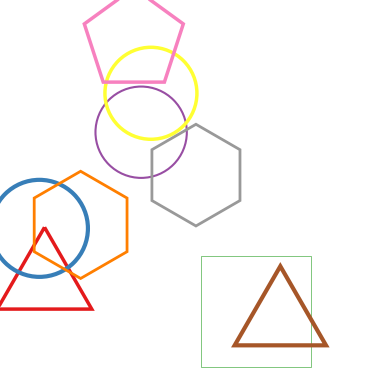[{"shape": "triangle", "thickness": 2.5, "radius": 0.71, "center": [0.116, 0.268]}, {"shape": "circle", "thickness": 3, "radius": 0.63, "center": [0.102, 0.407]}, {"shape": "square", "thickness": 0.5, "radius": 0.72, "center": [0.665, 0.191]}, {"shape": "circle", "thickness": 1.5, "radius": 0.59, "center": [0.367, 0.657]}, {"shape": "hexagon", "thickness": 2, "radius": 0.7, "center": [0.209, 0.416]}, {"shape": "circle", "thickness": 2.5, "radius": 0.6, "center": [0.392, 0.758]}, {"shape": "triangle", "thickness": 3, "radius": 0.68, "center": [0.728, 0.172]}, {"shape": "pentagon", "thickness": 2.5, "radius": 0.68, "center": [0.348, 0.896]}, {"shape": "hexagon", "thickness": 2, "radius": 0.66, "center": [0.509, 0.545]}]